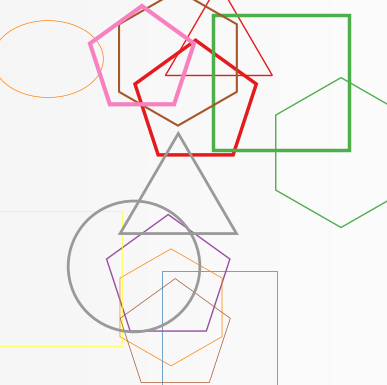[{"shape": "triangle", "thickness": 1, "radius": 0.8, "center": [0.565, 0.884]}, {"shape": "pentagon", "thickness": 2.5, "radius": 0.82, "center": [0.505, 0.731]}, {"shape": "square", "thickness": 0.5, "radius": 0.74, "center": [0.566, 0.147]}, {"shape": "square", "thickness": 2.5, "radius": 0.88, "center": [0.725, 0.785]}, {"shape": "hexagon", "thickness": 1, "radius": 0.97, "center": [0.88, 0.604]}, {"shape": "pentagon", "thickness": 1, "radius": 0.84, "center": [0.434, 0.275]}, {"shape": "oval", "thickness": 0.5, "radius": 0.71, "center": [0.124, 0.847]}, {"shape": "hexagon", "thickness": 0.5, "radius": 0.76, "center": [0.441, 0.202]}, {"shape": "square", "thickness": 0.5, "radius": 0.88, "center": [0.139, 0.276]}, {"shape": "hexagon", "thickness": 1.5, "radius": 0.88, "center": [0.459, 0.849]}, {"shape": "pentagon", "thickness": 0.5, "radius": 0.75, "center": [0.452, 0.127]}, {"shape": "pentagon", "thickness": 3, "radius": 0.71, "center": [0.366, 0.843]}, {"shape": "triangle", "thickness": 2, "radius": 0.87, "center": [0.46, 0.48]}, {"shape": "circle", "thickness": 2, "radius": 0.85, "center": [0.346, 0.308]}]